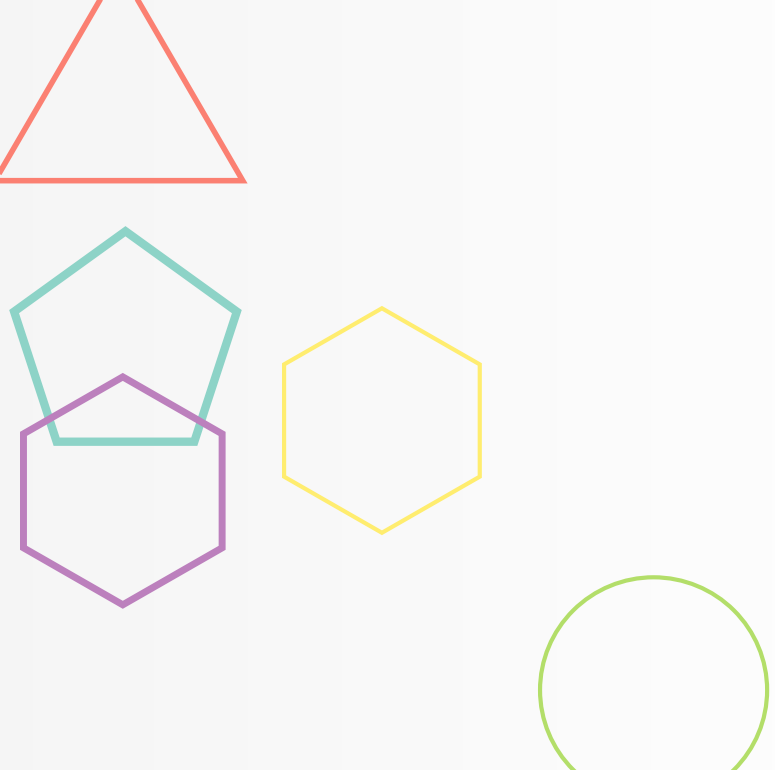[{"shape": "pentagon", "thickness": 3, "radius": 0.76, "center": [0.162, 0.549]}, {"shape": "triangle", "thickness": 2, "radius": 0.92, "center": [0.153, 0.858]}, {"shape": "circle", "thickness": 1.5, "radius": 0.73, "center": [0.843, 0.104]}, {"shape": "hexagon", "thickness": 2.5, "radius": 0.74, "center": [0.158, 0.363]}, {"shape": "hexagon", "thickness": 1.5, "radius": 0.73, "center": [0.493, 0.454]}]